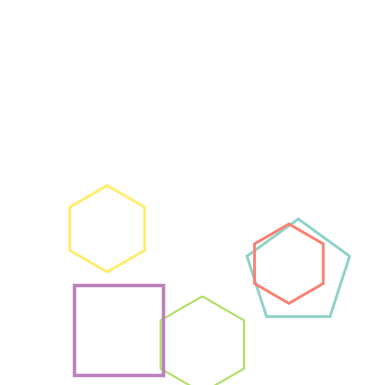[{"shape": "pentagon", "thickness": 2, "radius": 0.7, "center": [0.775, 0.291]}, {"shape": "hexagon", "thickness": 2, "radius": 0.52, "center": [0.75, 0.315]}, {"shape": "hexagon", "thickness": 1.5, "radius": 0.63, "center": [0.525, 0.105]}, {"shape": "square", "thickness": 2.5, "radius": 0.58, "center": [0.308, 0.143]}, {"shape": "hexagon", "thickness": 2, "radius": 0.56, "center": [0.279, 0.406]}]